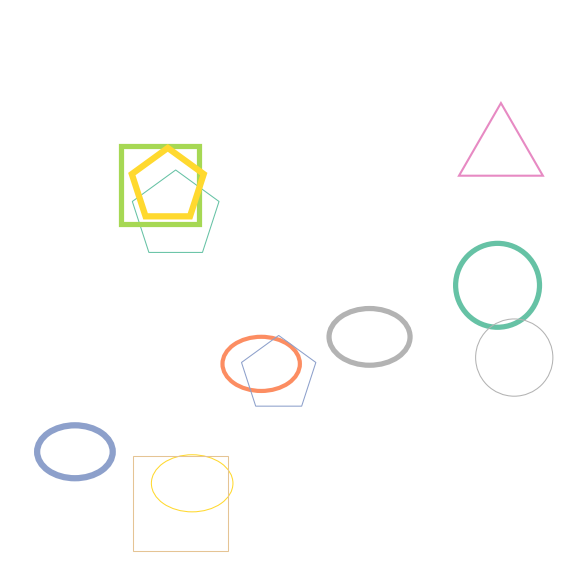[{"shape": "circle", "thickness": 2.5, "radius": 0.36, "center": [0.862, 0.505]}, {"shape": "pentagon", "thickness": 0.5, "radius": 0.39, "center": [0.304, 0.626]}, {"shape": "oval", "thickness": 2, "radius": 0.33, "center": [0.452, 0.369]}, {"shape": "oval", "thickness": 3, "radius": 0.33, "center": [0.13, 0.217]}, {"shape": "pentagon", "thickness": 0.5, "radius": 0.34, "center": [0.483, 0.351]}, {"shape": "triangle", "thickness": 1, "radius": 0.42, "center": [0.867, 0.737]}, {"shape": "square", "thickness": 2.5, "radius": 0.34, "center": [0.277, 0.679]}, {"shape": "pentagon", "thickness": 3, "radius": 0.33, "center": [0.291, 0.678]}, {"shape": "oval", "thickness": 0.5, "radius": 0.35, "center": [0.333, 0.162]}, {"shape": "square", "thickness": 0.5, "radius": 0.41, "center": [0.313, 0.128]}, {"shape": "circle", "thickness": 0.5, "radius": 0.33, "center": [0.89, 0.38]}, {"shape": "oval", "thickness": 2.5, "radius": 0.35, "center": [0.64, 0.416]}]